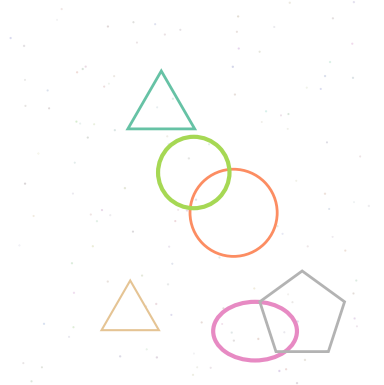[{"shape": "triangle", "thickness": 2, "radius": 0.5, "center": [0.419, 0.715]}, {"shape": "circle", "thickness": 2, "radius": 0.57, "center": [0.607, 0.447]}, {"shape": "oval", "thickness": 3, "radius": 0.54, "center": [0.663, 0.14]}, {"shape": "circle", "thickness": 3, "radius": 0.46, "center": [0.503, 0.552]}, {"shape": "triangle", "thickness": 1.5, "radius": 0.43, "center": [0.338, 0.185]}, {"shape": "pentagon", "thickness": 2, "radius": 0.58, "center": [0.785, 0.18]}]